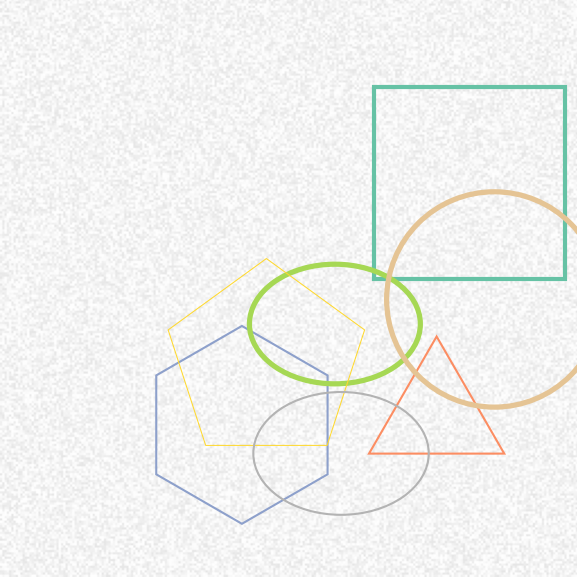[{"shape": "square", "thickness": 2, "radius": 0.83, "center": [0.813, 0.682]}, {"shape": "triangle", "thickness": 1, "radius": 0.68, "center": [0.756, 0.281]}, {"shape": "hexagon", "thickness": 1, "radius": 0.86, "center": [0.419, 0.263]}, {"shape": "oval", "thickness": 2.5, "radius": 0.74, "center": [0.58, 0.438]}, {"shape": "pentagon", "thickness": 0.5, "radius": 0.89, "center": [0.461, 0.373]}, {"shape": "circle", "thickness": 2.5, "radius": 0.93, "center": [0.856, 0.481]}, {"shape": "oval", "thickness": 1, "radius": 0.76, "center": [0.591, 0.214]}]